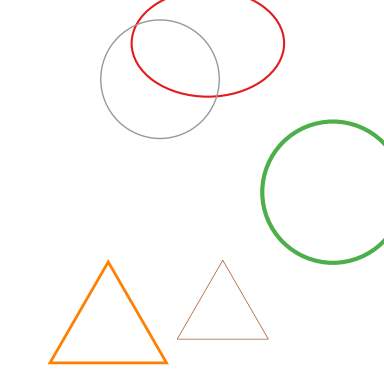[{"shape": "oval", "thickness": 1.5, "radius": 0.99, "center": [0.54, 0.888]}, {"shape": "circle", "thickness": 3, "radius": 0.92, "center": [0.865, 0.501]}, {"shape": "triangle", "thickness": 2, "radius": 0.87, "center": [0.281, 0.145]}, {"shape": "triangle", "thickness": 0.5, "radius": 0.68, "center": [0.579, 0.187]}, {"shape": "circle", "thickness": 1, "radius": 0.77, "center": [0.416, 0.794]}]